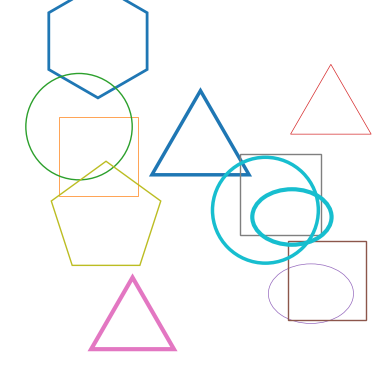[{"shape": "hexagon", "thickness": 2, "radius": 0.74, "center": [0.254, 0.893]}, {"shape": "triangle", "thickness": 2.5, "radius": 0.73, "center": [0.521, 0.619]}, {"shape": "square", "thickness": 0.5, "radius": 0.52, "center": [0.256, 0.593]}, {"shape": "circle", "thickness": 1, "radius": 0.69, "center": [0.205, 0.671]}, {"shape": "triangle", "thickness": 0.5, "radius": 0.6, "center": [0.859, 0.712]}, {"shape": "oval", "thickness": 0.5, "radius": 0.55, "center": [0.808, 0.237]}, {"shape": "square", "thickness": 1, "radius": 0.51, "center": [0.849, 0.272]}, {"shape": "triangle", "thickness": 3, "radius": 0.62, "center": [0.344, 0.155]}, {"shape": "square", "thickness": 1, "radius": 0.52, "center": [0.729, 0.495]}, {"shape": "pentagon", "thickness": 1, "radius": 0.75, "center": [0.275, 0.432]}, {"shape": "circle", "thickness": 2.5, "radius": 0.69, "center": [0.689, 0.454]}, {"shape": "oval", "thickness": 3, "radius": 0.51, "center": [0.758, 0.436]}]